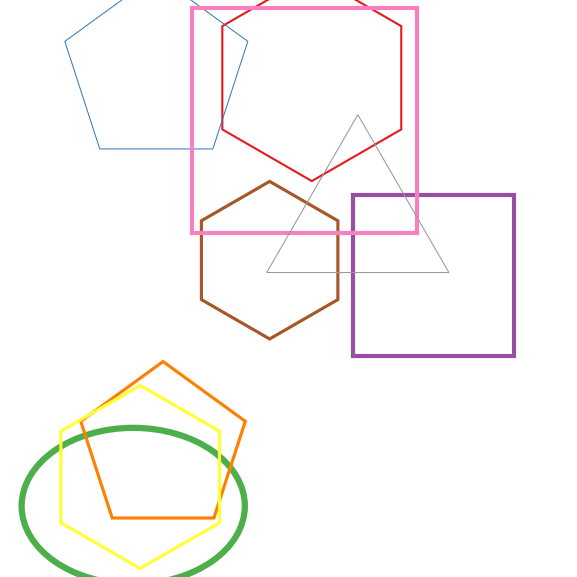[{"shape": "hexagon", "thickness": 1, "radius": 0.89, "center": [0.54, 0.864]}, {"shape": "pentagon", "thickness": 0.5, "radius": 0.83, "center": [0.271, 0.876]}, {"shape": "oval", "thickness": 3, "radius": 0.97, "center": [0.231, 0.123]}, {"shape": "square", "thickness": 2, "radius": 0.7, "center": [0.75, 0.522]}, {"shape": "pentagon", "thickness": 1.5, "radius": 0.75, "center": [0.282, 0.223]}, {"shape": "hexagon", "thickness": 1.5, "radius": 0.79, "center": [0.243, 0.173]}, {"shape": "hexagon", "thickness": 1.5, "radius": 0.68, "center": [0.467, 0.549]}, {"shape": "square", "thickness": 2, "radius": 0.98, "center": [0.527, 0.791]}, {"shape": "triangle", "thickness": 0.5, "radius": 0.91, "center": [0.62, 0.618]}]